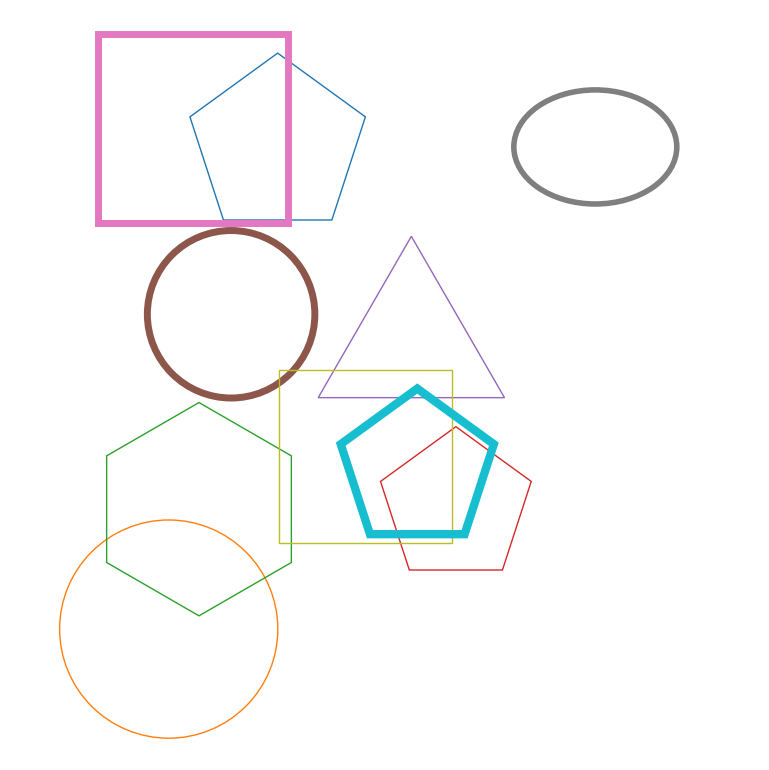[{"shape": "pentagon", "thickness": 0.5, "radius": 0.6, "center": [0.361, 0.811]}, {"shape": "circle", "thickness": 0.5, "radius": 0.71, "center": [0.219, 0.183]}, {"shape": "hexagon", "thickness": 0.5, "radius": 0.69, "center": [0.258, 0.339]}, {"shape": "pentagon", "thickness": 0.5, "radius": 0.51, "center": [0.592, 0.343]}, {"shape": "triangle", "thickness": 0.5, "radius": 0.7, "center": [0.534, 0.553]}, {"shape": "circle", "thickness": 2.5, "radius": 0.54, "center": [0.3, 0.592]}, {"shape": "square", "thickness": 2.5, "radius": 0.62, "center": [0.251, 0.833]}, {"shape": "oval", "thickness": 2, "radius": 0.53, "center": [0.773, 0.809]}, {"shape": "square", "thickness": 0.5, "radius": 0.56, "center": [0.475, 0.407]}, {"shape": "pentagon", "thickness": 3, "radius": 0.52, "center": [0.542, 0.391]}]